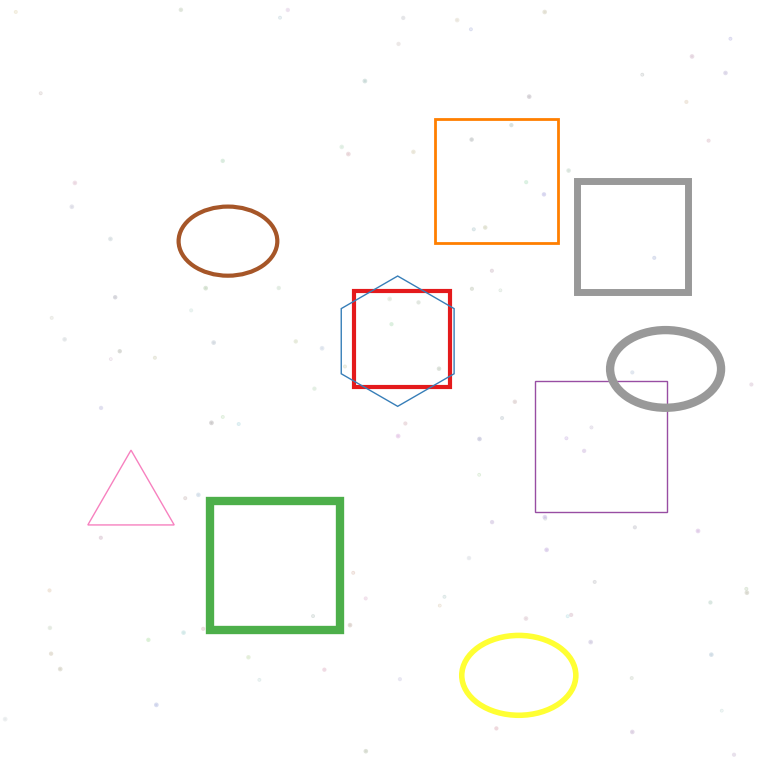[{"shape": "square", "thickness": 1.5, "radius": 0.31, "center": [0.522, 0.56]}, {"shape": "hexagon", "thickness": 0.5, "radius": 0.42, "center": [0.516, 0.557]}, {"shape": "square", "thickness": 3, "radius": 0.42, "center": [0.357, 0.266]}, {"shape": "square", "thickness": 0.5, "radius": 0.43, "center": [0.781, 0.42]}, {"shape": "square", "thickness": 1, "radius": 0.4, "center": [0.645, 0.765]}, {"shape": "oval", "thickness": 2, "radius": 0.37, "center": [0.674, 0.123]}, {"shape": "oval", "thickness": 1.5, "radius": 0.32, "center": [0.296, 0.687]}, {"shape": "triangle", "thickness": 0.5, "radius": 0.32, "center": [0.17, 0.351]}, {"shape": "square", "thickness": 2.5, "radius": 0.36, "center": [0.822, 0.693]}, {"shape": "oval", "thickness": 3, "radius": 0.36, "center": [0.864, 0.521]}]